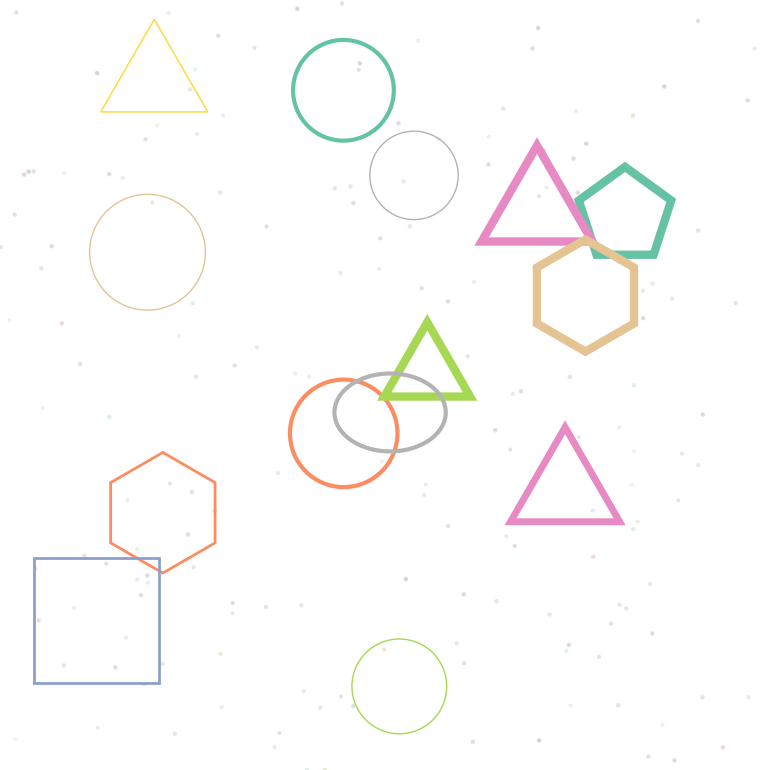[{"shape": "pentagon", "thickness": 3, "radius": 0.32, "center": [0.812, 0.72]}, {"shape": "circle", "thickness": 1.5, "radius": 0.33, "center": [0.446, 0.883]}, {"shape": "hexagon", "thickness": 1, "radius": 0.39, "center": [0.212, 0.334]}, {"shape": "circle", "thickness": 1.5, "radius": 0.35, "center": [0.446, 0.437]}, {"shape": "square", "thickness": 1, "radius": 0.41, "center": [0.125, 0.194]}, {"shape": "triangle", "thickness": 3, "radius": 0.42, "center": [0.697, 0.728]}, {"shape": "triangle", "thickness": 2.5, "radius": 0.41, "center": [0.734, 0.363]}, {"shape": "triangle", "thickness": 3, "radius": 0.32, "center": [0.555, 0.517]}, {"shape": "circle", "thickness": 0.5, "radius": 0.31, "center": [0.519, 0.109]}, {"shape": "triangle", "thickness": 0.5, "radius": 0.4, "center": [0.2, 0.895]}, {"shape": "circle", "thickness": 0.5, "radius": 0.38, "center": [0.192, 0.672]}, {"shape": "hexagon", "thickness": 3, "radius": 0.36, "center": [0.76, 0.616]}, {"shape": "circle", "thickness": 0.5, "radius": 0.29, "center": [0.538, 0.772]}, {"shape": "oval", "thickness": 1.5, "radius": 0.36, "center": [0.507, 0.464]}]